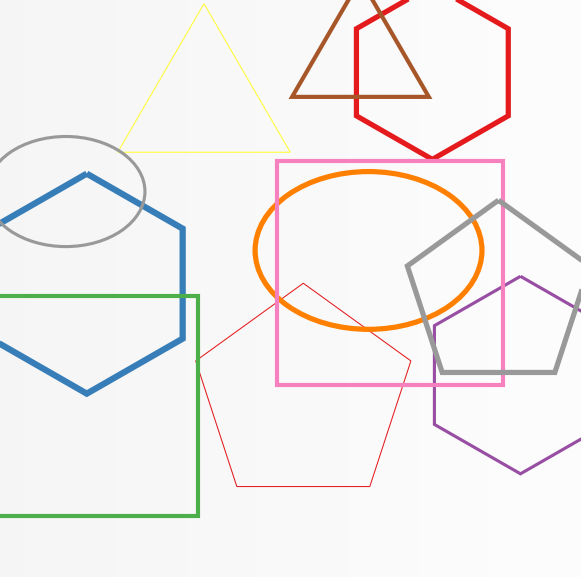[{"shape": "hexagon", "thickness": 2.5, "radius": 0.75, "center": [0.744, 0.874]}, {"shape": "pentagon", "thickness": 0.5, "radius": 0.97, "center": [0.522, 0.314]}, {"shape": "hexagon", "thickness": 3, "radius": 0.95, "center": [0.149, 0.508]}, {"shape": "square", "thickness": 2, "radius": 0.95, "center": [0.15, 0.297]}, {"shape": "hexagon", "thickness": 1.5, "radius": 0.85, "center": [0.895, 0.35]}, {"shape": "oval", "thickness": 2.5, "radius": 0.98, "center": [0.634, 0.565]}, {"shape": "triangle", "thickness": 0.5, "radius": 0.86, "center": [0.351, 0.821]}, {"shape": "triangle", "thickness": 2, "radius": 0.68, "center": [0.62, 0.899]}, {"shape": "square", "thickness": 2, "radius": 0.97, "center": [0.671, 0.527]}, {"shape": "pentagon", "thickness": 2.5, "radius": 0.82, "center": [0.858, 0.488]}, {"shape": "oval", "thickness": 1.5, "radius": 0.68, "center": [0.113, 0.667]}]